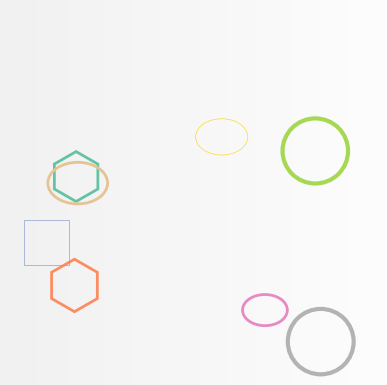[{"shape": "hexagon", "thickness": 2, "radius": 0.32, "center": [0.196, 0.541]}, {"shape": "hexagon", "thickness": 2, "radius": 0.34, "center": [0.192, 0.259]}, {"shape": "square", "thickness": 0.5, "radius": 0.29, "center": [0.119, 0.37]}, {"shape": "oval", "thickness": 2, "radius": 0.29, "center": [0.684, 0.195]}, {"shape": "circle", "thickness": 3, "radius": 0.42, "center": [0.814, 0.608]}, {"shape": "oval", "thickness": 0.5, "radius": 0.34, "center": [0.572, 0.644]}, {"shape": "oval", "thickness": 2, "radius": 0.39, "center": [0.201, 0.524]}, {"shape": "circle", "thickness": 3, "radius": 0.42, "center": [0.828, 0.113]}]